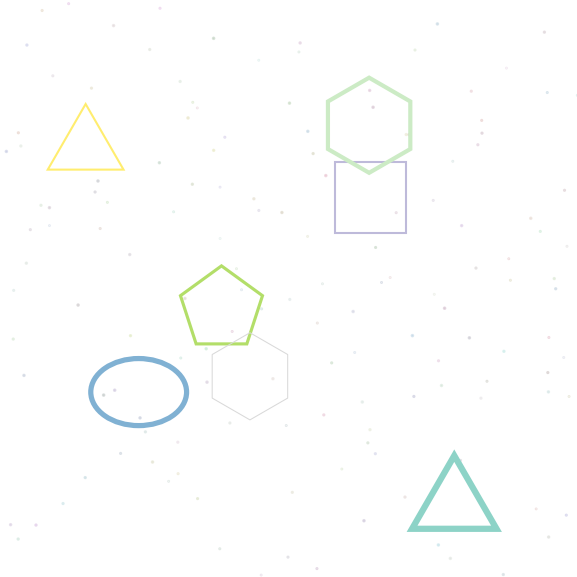[{"shape": "triangle", "thickness": 3, "radius": 0.42, "center": [0.787, 0.126]}, {"shape": "square", "thickness": 1, "radius": 0.31, "center": [0.642, 0.657]}, {"shape": "oval", "thickness": 2.5, "radius": 0.41, "center": [0.24, 0.32]}, {"shape": "pentagon", "thickness": 1.5, "radius": 0.37, "center": [0.384, 0.464]}, {"shape": "hexagon", "thickness": 0.5, "radius": 0.38, "center": [0.433, 0.348]}, {"shape": "hexagon", "thickness": 2, "radius": 0.41, "center": [0.639, 0.782]}, {"shape": "triangle", "thickness": 1, "radius": 0.38, "center": [0.148, 0.743]}]